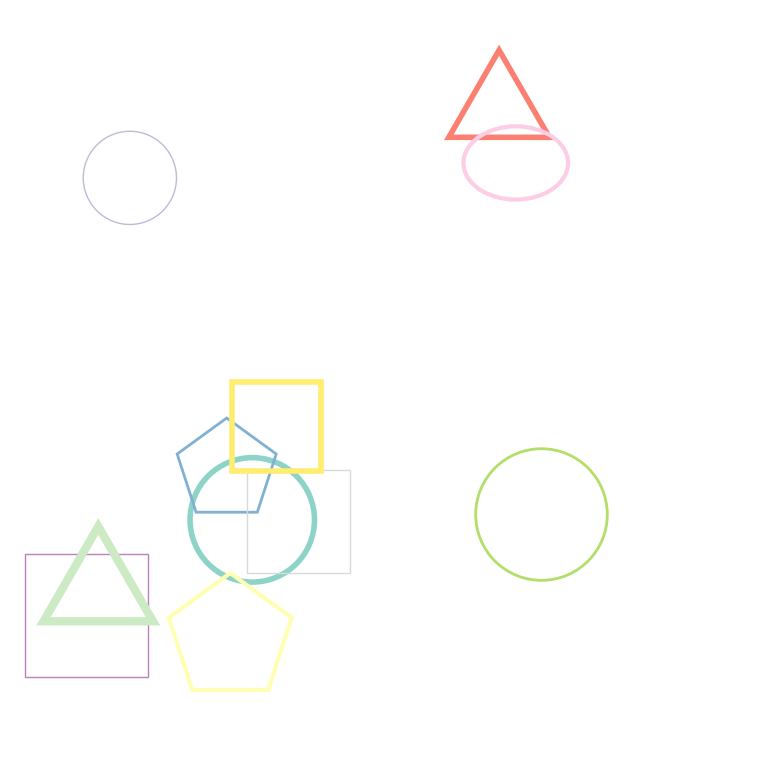[{"shape": "circle", "thickness": 2, "radius": 0.4, "center": [0.328, 0.325]}, {"shape": "pentagon", "thickness": 1.5, "radius": 0.42, "center": [0.299, 0.172]}, {"shape": "circle", "thickness": 0.5, "radius": 0.3, "center": [0.169, 0.769]}, {"shape": "triangle", "thickness": 2, "radius": 0.38, "center": [0.648, 0.859]}, {"shape": "pentagon", "thickness": 1, "radius": 0.34, "center": [0.294, 0.389]}, {"shape": "circle", "thickness": 1, "radius": 0.43, "center": [0.703, 0.332]}, {"shape": "oval", "thickness": 1.5, "radius": 0.34, "center": [0.67, 0.788]}, {"shape": "square", "thickness": 0.5, "radius": 0.33, "center": [0.388, 0.322]}, {"shape": "square", "thickness": 0.5, "radius": 0.4, "center": [0.112, 0.201]}, {"shape": "triangle", "thickness": 3, "radius": 0.41, "center": [0.128, 0.234]}, {"shape": "square", "thickness": 2, "radius": 0.29, "center": [0.359, 0.446]}]